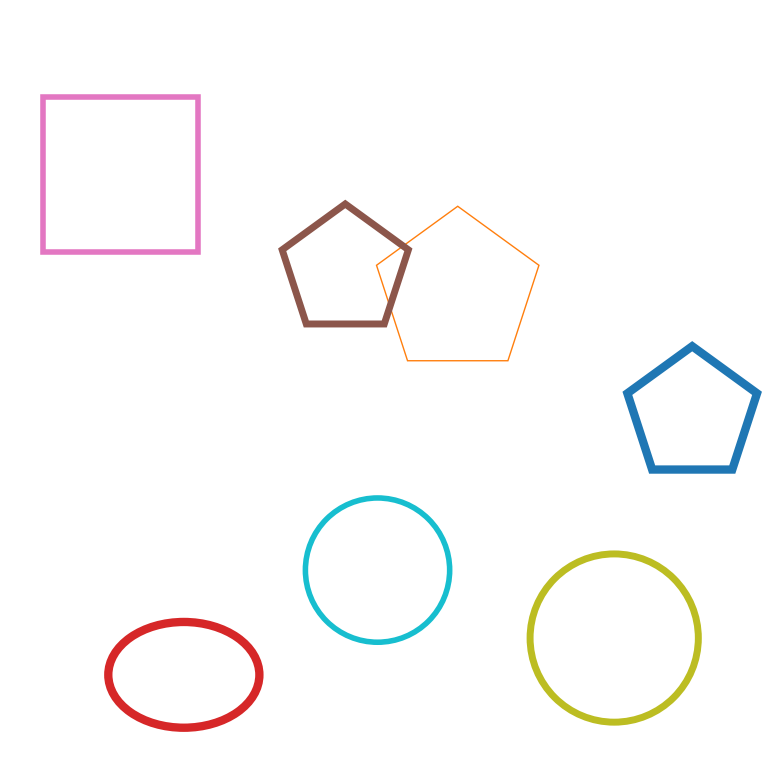[{"shape": "pentagon", "thickness": 3, "radius": 0.44, "center": [0.899, 0.462]}, {"shape": "pentagon", "thickness": 0.5, "radius": 0.55, "center": [0.594, 0.621]}, {"shape": "oval", "thickness": 3, "radius": 0.49, "center": [0.239, 0.124]}, {"shape": "pentagon", "thickness": 2.5, "radius": 0.43, "center": [0.448, 0.649]}, {"shape": "square", "thickness": 2, "radius": 0.5, "center": [0.157, 0.774]}, {"shape": "circle", "thickness": 2.5, "radius": 0.55, "center": [0.798, 0.171]}, {"shape": "circle", "thickness": 2, "radius": 0.47, "center": [0.49, 0.26]}]